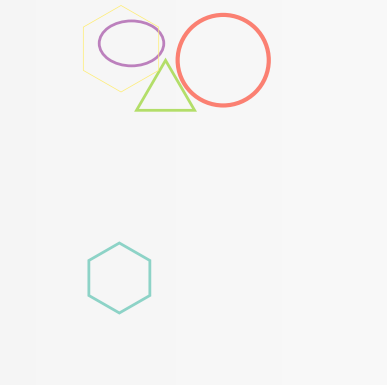[{"shape": "hexagon", "thickness": 2, "radius": 0.45, "center": [0.308, 0.278]}, {"shape": "circle", "thickness": 3, "radius": 0.59, "center": [0.576, 0.844]}, {"shape": "triangle", "thickness": 2, "radius": 0.43, "center": [0.427, 0.757]}, {"shape": "oval", "thickness": 2, "radius": 0.42, "center": [0.339, 0.887]}, {"shape": "hexagon", "thickness": 0.5, "radius": 0.56, "center": [0.312, 0.873]}]